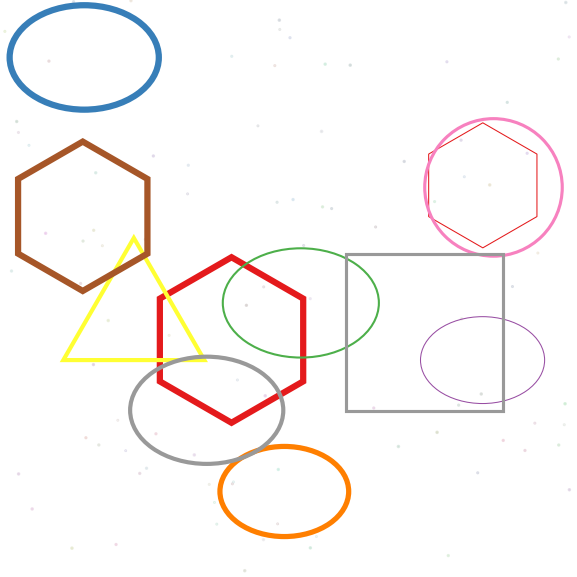[{"shape": "hexagon", "thickness": 0.5, "radius": 0.54, "center": [0.836, 0.678]}, {"shape": "hexagon", "thickness": 3, "radius": 0.72, "center": [0.401, 0.41]}, {"shape": "oval", "thickness": 3, "radius": 0.65, "center": [0.146, 0.9]}, {"shape": "oval", "thickness": 1, "radius": 0.68, "center": [0.521, 0.475]}, {"shape": "oval", "thickness": 0.5, "radius": 0.54, "center": [0.836, 0.376]}, {"shape": "oval", "thickness": 2.5, "radius": 0.56, "center": [0.492, 0.148]}, {"shape": "triangle", "thickness": 2, "radius": 0.7, "center": [0.232, 0.446]}, {"shape": "hexagon", "thickness": 3, "radius": 0.65, "center": [0.143, 0.625]}, {"shape": "circle", "thickness": 1.5, "radius": 0.6, "center": [0.855, 0.675]}, {"shape": "oval", "thickness": 2, "radius": 0.66, "center": [0.358, 0.289]}, {"shape": "square", "thickness": 1.5, "radius": 0.68, "center": [0.736, 0.423]}]